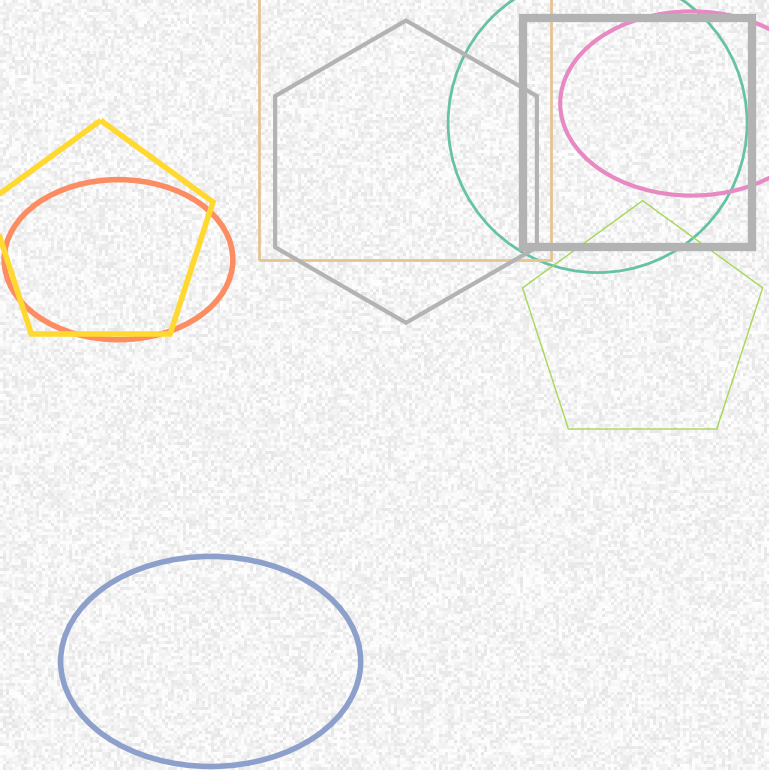[{"shape": "circle", "thickness": 1, "radius": 0.97, "center": [0.776, 0.84]}, {"shape": "oval", "thickness": 2, "radius": 0.74, "center": [0.154, 0.663]}, {"shape": "oval", "thickness": 2, "radius": 0.97, "center": [0.274, 0.141]}, {"shape": "oval", "thickness": 1.5, "radius": 0.85, "center": [0.898, 0.866]}, {"shape": "pentagon", "thickness": 0.5, "radius": 0.82, "center": [0.835, 0.575]}, {"shape": "pentagon", "thickness": 2, "radius": 0.77, "center": [0.131, 0.69]}, {"shape": "square", "thickness": 1, "radius": 0.95, "center": [0.526, 0.852]}, {"shape": "hexagon", "thickness": 1.5, "radius": 0.98, "center": [0.527, 0.777]}, {"shape": "square", "thickness": 3, "radius": 0.74, "center": [0.828, 0.828]}]